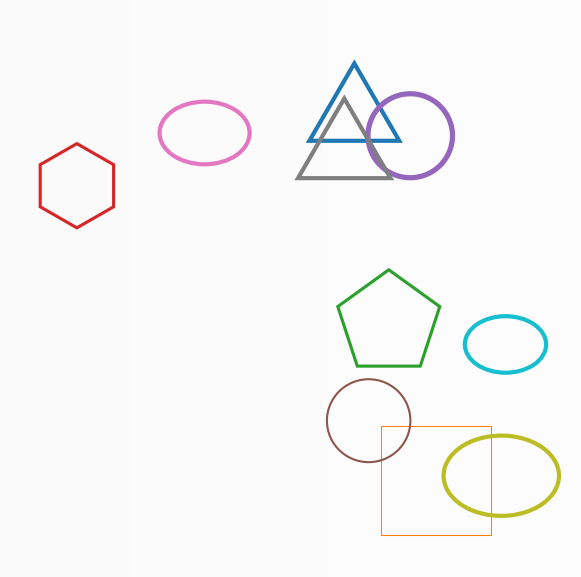[{"shape": "triangle", "thickness": 2, "radius": 0.45, "center": [0.61, 0.8]}, {"shape": "square", "thickness": 0.5, "radius": 0.47, "center": [0.75, 0.167]}, {"shape": "pentagon", "thickness": 1.5, "radius": 0.46, "center": [0.669, 0.44]}, {"shape": "hexagon", "thickness": 1.5, "radius": 0.36, "center": [0.132, 0.678]}, {"shape": "circle", "thickness": 2.5, "radius": 0.36, "center": [0.706, 0.764]}, {"shape": "circle", "thickness": 1, "radius": 0.36, "center": [0.634, 0.271]}, {"shape": "oval", "thickness": 2, "radius": 0.39, "center": [0.352, 0.769]}, {"shape": "triangle", "thickness": 2, "radius": 0.46, "center": [0.592, 0.737]}, {"shape": "oval", "thickness": 2, "radius": 0.5, "center": [0.862, 0.175]}, {"shape": "oval", "thickness": 2, "radius": 0.35, "center": [0.87, 0.403]}]